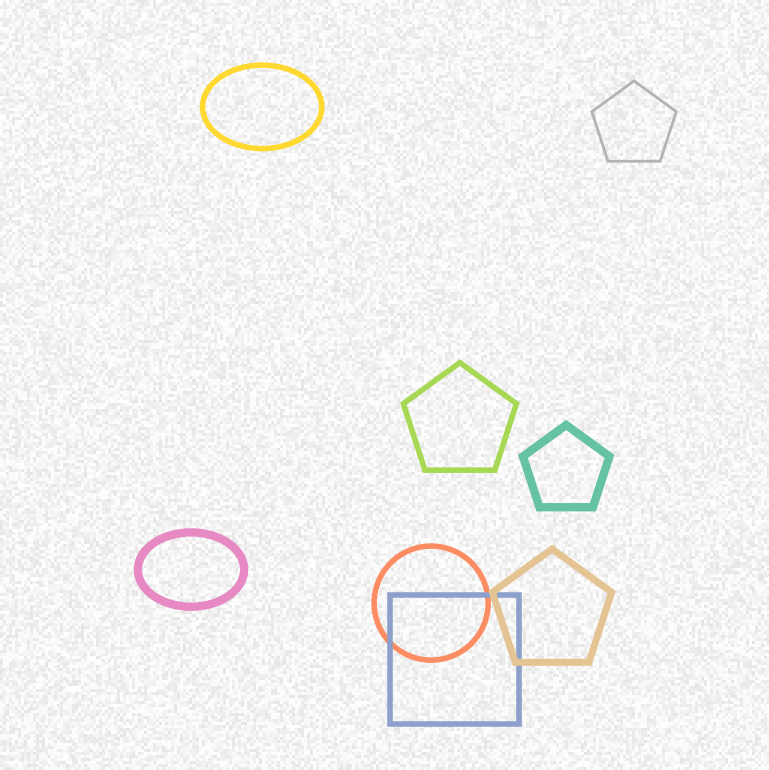[{"shape": "pentagon", "thickness": 3, "radius": 0.3, "center": [0.735, 0.389]}, {"shape": "circle", "thickness": 2, "radius": 0.37, "center": [0.56, 0.217]}, {"shape": "square", "thickness": 2, "radius": 0.42, "center": [0.59, 0.143]}, {"shape": "oval", "thickness": 3, "radius": 0.34, "center": [0.248, 0.26]}, {"shape": "pentagon", "thickness": 2, "radius": 0.39, "center": [0.597, 0.452]}, {"shape": "oval", "thickness": 2, "radius": 0.39, "center": [0.34, 0.861]}, {"shape": "pentagon", "thickness": 2.5, "radius": 0.41, "center": [0.717, 0.206]}, {"shape": "pentagon", "thickness": 1, "radius": 0.29, "center": [0.823, 0.837]}]